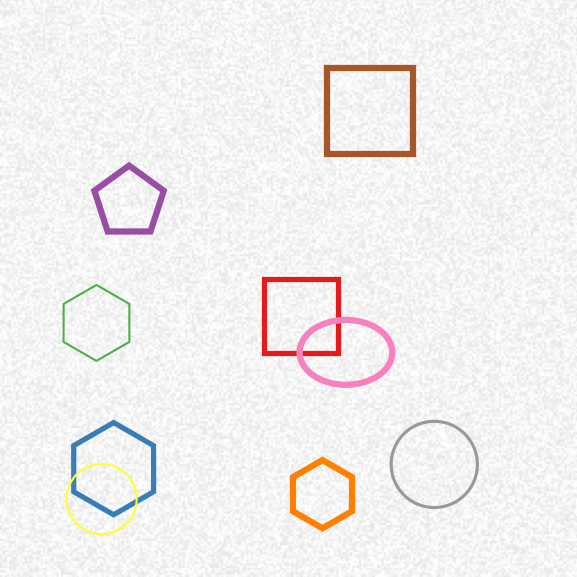[{"shape": "square", "thickness": 2.5, "radius": 0.32, "center": [0.522, 0.452]}, {"shape": "hexagon", "thickness": 2.5, "radius": 0.4, "center": [0.197, 0.188]}, {"shape": "hexagon", "thickness": 1, "radius": 0.33, "center": [0.167, 0.44]}, {"shape": "pentagon", "thickness": 3, "radius": 0.32, "center": [0.224, 0.649]}, {"shape": "hexagon", "thickness": 3, "radius": 0.3, "center": [0.558, 0.143]}, {"shape": "circle", "thickness": 1, "radius": 0.3, "center": [0.176, 0.135]}, {"shape": "square", "thickness": 3, "radius": 0.37, "center": [0.641, 0.807]}, {"shape": "oval", "thickness": 3, "radius": 0.4, "center": [0.599, 0.389]}, {"shape": "circle", "thickness": 1.5, "radius": 0.37, "center": [0.752, 0.195]}]